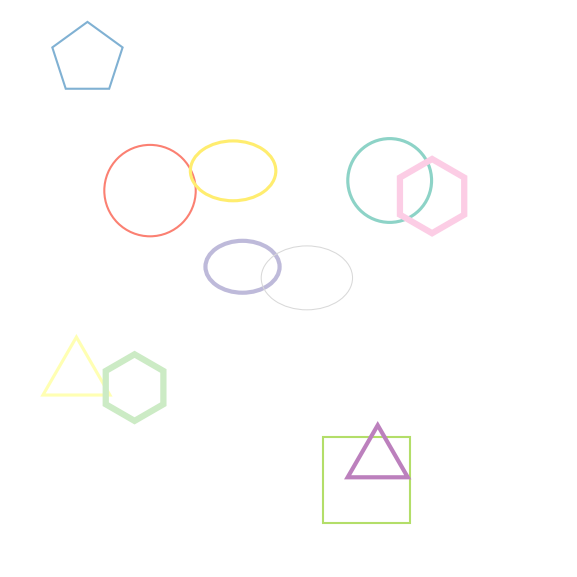[{"shape": "circle", "thickness": 1.5, "radius": 0.36, "center": [0.675, 0.687]}, {"shape": "triangle", "thickness": 1.5, "radius": 0.33, "center": [0.132, 0.349]}, {"shape": "oval", "thickness": 2, "radius": 0.32, "center": [0.42, 0.537]}, {"shape": "circle", "thickness": 1, "radius": 0.4, "center": [0.26, 0.669]}, {"shape": "pentagon", "thickness": 1, "radius": 0.32, "center": [0.151, 0.897]}, {"shape": "square", "thickness": 1, "radius": 0.38, "center": [0.635, 0.168]}, {"shape": "hexagon", "thickness": 3, "radius": 0.32, "center": [0.748, 0.66]}, {"shape": "oval", "thickness": 0.5, "radius": 0.4, "center": [0.531, 0.518]}, {"shape": "triangle", "thickness": 2, "radius": 0.3, "center": [0.654, 0.203]}, {"shape": "hexagon", "thickness": 3, "radius": 0.29, "center": [0.233, 0.328]}, {"shape": "oval", "thickness": 1.5, "radius": 0.37, "center": [0.404, 0.703]}]